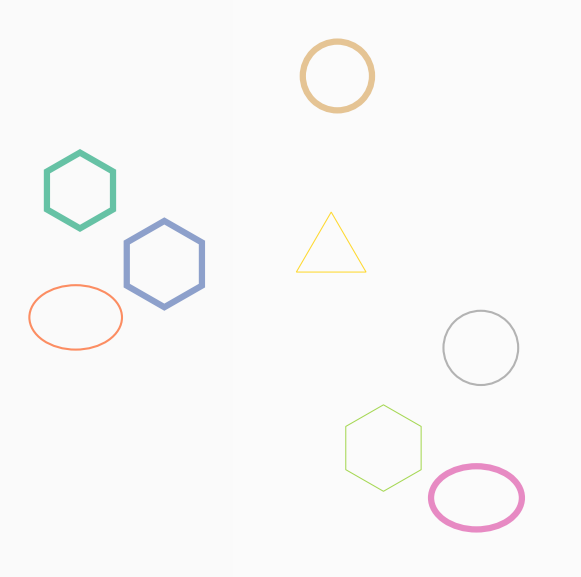[{"shape": "hexagon", "thickness": 3, "radius": 0.33, "center": [0.138, 0.669]}, {"shape": "oval", "thickness": 1, "radius": 0.4, "center": [0.13, 0.45]}, {"shape": "hexagon", "thickness": 3, "radius": 0.37, "center": [0.283, 0.542]}, {"shape": "oval", "thickness": 3, "radius": 0.39, "center": [0.82, 0.137]}, {"shape": "hexagon", "thickness": 0.5, "radius": 0.37, "center": [0.66, 0.223]}, {"shape": "triangle", "thickness": 0.5, "radius": 0.35, "center": [0.57, 0.563]}, {"shape": "circle", "thickness": 3, "radius": 0.3, "center": [0.58, 0.868]}, {"shape": "circle", "thickness": 1, "radius": 0.32, "center": [0.827, 0.397]}]